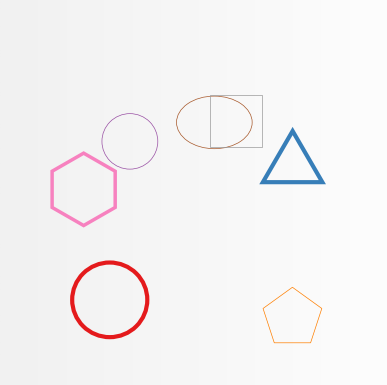[{"shape": "circle", "thickness": 3, "radius": 0.48, "center": [0.283, 0.221]}, {"shape": "triangle", "thickness": 3, "radius": 0.44, "center": [0.755, 0.571]}, {"shape": "circle", "thickness": 0.5, "radius": 0.36, "center": [0.335, 0.633]}, {"shape": "pentagon", "thickness": 0.5, "radius": 0.4, "center": [0.755, 0.174]}, {"shape": "oval", "thickness": 0.5, "radius": 0.49, "center": [0.553, 0.682]}, {"shape": "hexagon", "thickness": 2.5, "radius": 0.47, "center": [0.216, 0.508]}, {"shape": "square", "thickness": 0.5, "radius": 0.34, "center": [0.608, 0.686]}]